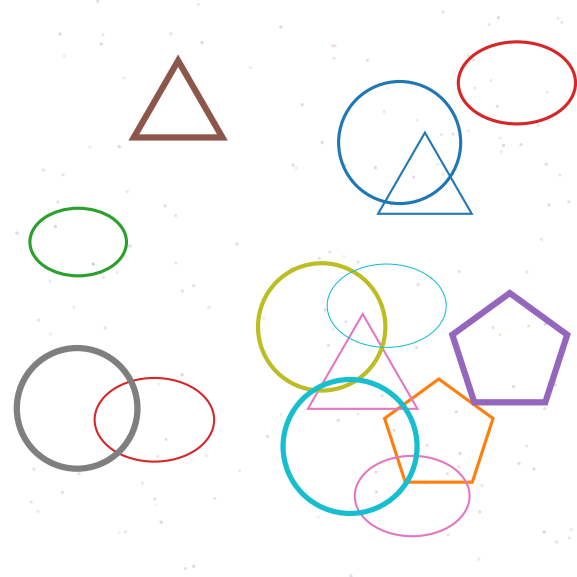[{"shape": "triangle", "thickness": 1, "radius": 0.47, "center": [0.736, 0.676]}, {"shape": "circle", "thickness": 1.5, "radius": 0.53, "center": [0.692, 0.752]}, {"shape": "pentagon", "thickness": 1.5, "radius": 0.49, "center": [0.76, 0.244]}, {"shape": "oval", "thickness": 1.5, "radius": 0.42, "center": [0.135, 0.58]}, {"shape": "oval", "thickness": 1.5, "radius": 0.51, "center": [0.895, 0.856]}, {"shape": "oval", "thickness": 1, "radius": 0.52, "center": [0.267, 0.272]}, {"shape": "pentagon", "thickness": 3, "radius": 0.52, "center": [0.883, 0.387]}, {"shape": "triangle", "thickness": 3, "radius": 0.44, "center": [0.308, 0.805]}, {"shape": "triangle", "thickness": 1, "radius": 0.55, "center": [0.628, 0.346]}, {"shape": "oval", "thickness": 1, "radius": 0.5, "center": [0.714, 0.14]}, {"shape": "circle", "thickness": 3, "radius": 0.52, "center": [0.134, 0.292]}, {"shape": "circle", "thickness": 2, "radius": 0.55, "center": [0.557, 0.433]}, {"shape": "circle", "thickness": 2.5, "radius": 0.58, "center": [0.606, 0.226]}, {"shape": "oval", "thickness": 0.5, "radius": 0.52, "center": [0.67, 0.47]}]